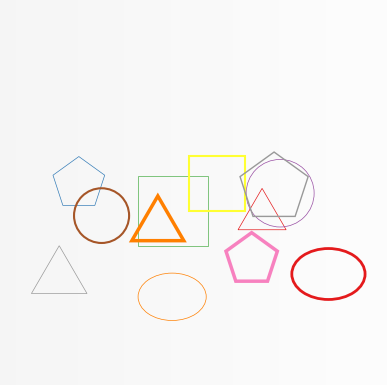[{"shape": "triangle", "thickness": 0.5, "radius": 0.36, "center": [0.676, 0.439]}, {"shape": "oval", "thickness": 2, "radius": 0.47, "center": [0.848, 0.288]}, {"shape": "pentagon", "thickness": 0.5, "radius": 0.35, "center": [0.203, 0.523]}, {"shape": "square", "thickness": 0.5, "radius": 0.45, "center": [0.446, 0.452]}, {"shape": "circle", "thickness": 0.5, "radius": 0.44, "center": [0.723, 0.498]}, {"shape": "triangle", "thickness": 2.5, "radius": 0.39, "center": [0.407, 0.414]}, {"shape": "oval", "thickness": 0.5, "radius": 0.44, "center": [0.444, 0.229]}, {"shape": "square", "thickness": 1.5, "radius": 0.36, "center": [0.561, 0.523]}, {"shape": "circle", "thickness": 1.5, "radius": 0.36, "center": [0.262, 0.44]}, {"shape": "pentagon", "thickness": 2.5, "radius": 0.35, "center": [0.649, 0.326]}, {"shape": "triangle", "thickness": 0.5, "radius": 0.41, "center": [0.153, 0.279]}, {"shape": "pentagon", "thickness": 1, "radius": 0.46, "center": [0.707, 0.513]}]